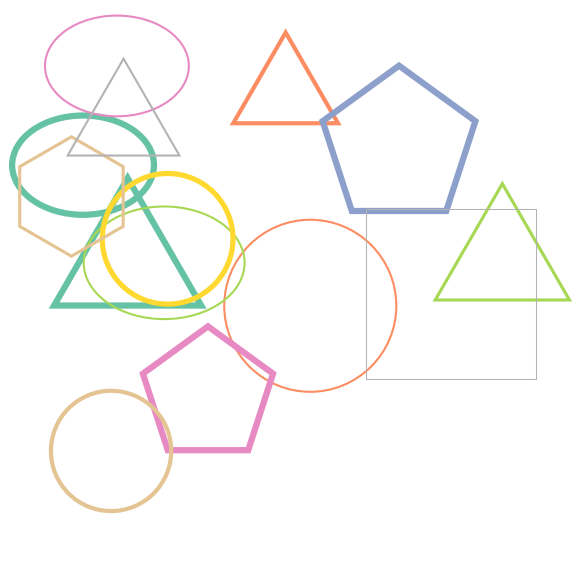[{"shape": "triangle", "thickness": 3, "radius": 0.74, "center": [0.221, 0.544]}, {"shape": "oval", "thickness": 3, "radius": 0.61, "center": [0.144, 0.713]}, {"shape": "circle", "thickness": 1, "radius": 0.74, "center": [0.537, 0.47]}, {"shape": "triangle", "thickness": 2, "radius": 0.52, "center": [0.495, 0.838]}, {"shape": "pentagon", "thickness": 3, "radius": 0.7, "center": [0.691, 0.746]}, {"shape": "pentagon", "thickness": 3, "radius": 0.59, "center": [0.36, 0.315]}, {"shape": "oval", "thickness": 1, "radius": 0.62, "center": [0.202, 0.885]}, {"shape": "triangle", "thickness": 1.5, "radius": 0.67, "center": [0.87, 0.547]}, {"shape": "oval", "thickness": 1, "radius": 0.7, "center": [0.284, 0.544]}, {"shape": "circle", "thickness": 2.5, "radius": 0.57, "center": [0.29, 0.586]}, {"shape": "circle", "thickness": 2, "radius": 0.52, "center": [0.192, 0.218]}, {"shape": "hexagon", "thickness": 1.5, "radius": 0.52, "center": [0.124, 0.659]}, {"shape": "triangle", "thickness": 1, "radius": 0.56, "center": [0.214, 0.786]}, {"shape": "square", "thickness": 0.5, "radius": 0.74, "center": [0.781, 0.49]}]